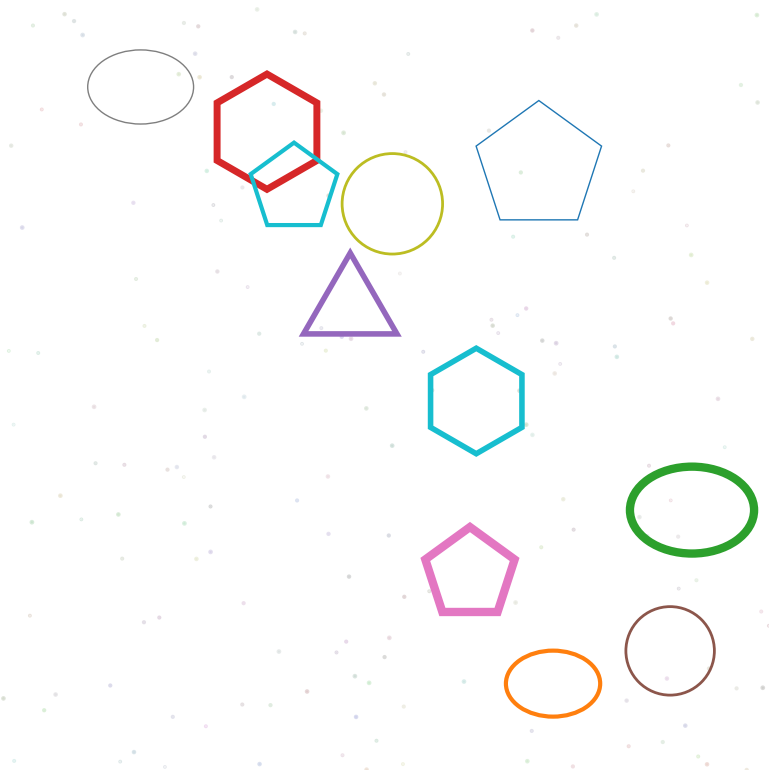[{"shape": "pentagon", "thickness": 0.5, "radius": 0.43, "center": [0.7, 0.784]}, {"shape": "oval", "thickness": 1.5, "radius": 0.31, "center": [0.718, 0.112]}, {"shape": "oval", "thickness": 3, "radius": 0.4, "center": [0.899, 0.338]}, {"shape": "hexagon", "thickness": 2.5, "radius": 0.37, "center": [0.347, 0.829]}, {"shape": "triangle", "thickness": 2, "radius": 0.35, "center": [0.455, 0.601]}, {"shape": "circle", "thickness": 1, "radius": 0.29, "center": [0.87, 0.155]}, {"shape": "pentagon", "thickness": 3, "radius": 0.3, "center": [0.61, 0.255]}, {"shape": "oval", "thickness": 0.5, "radius": 0.34, "center": [0.183, 0.887]}, {"shape": "circle", "thickness": 1, "radius": 0.33, "center": [0.51, 0.735]}, {"shape": "hexagon", "thickness": 2, "radius": 0.34, "center": [0.619, 0.479]}, {"shape": "pentagon", "thickness": 1.5, "radius": 0.3, "center": [0.382, 0.756]}]